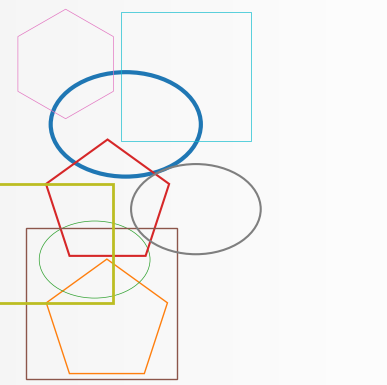[{"shape": "oval", "thickness": 3, "radius": 0.97, "center": [0.325, 0.677]}, {"shape": "pentagon", "thickness": 1, "radius": 0.82, "center": [0.276, 0.163]}, {"shape": "oval", "thickness": 0.5, "radius": 0.71, "center": [0.244, 0.326]}, {"shape": "pentagon", "thickness": 1.5, "radius": 0.84, "center": [0.278, 0.471]}, {"shape": "square", "thickness": 1, "radius": 0.98, "center": [0.262, 0.211]}, {"shape": "hexagon", "thickness": 0.5, "radius": 0.71, "center": [0.169, 0.834]}, {"shape": "oval", "thickness": 1.5, "radius": 0.84, "center": [0.506, 0.457]}, {"shape": "square", "thickness": 2, "radius": 0.78, "center": [0.136, 0.368]}, {"shape": "square", "thickness": 0.5, "radius": 0.84, "center": [0.48, 0.801]}]